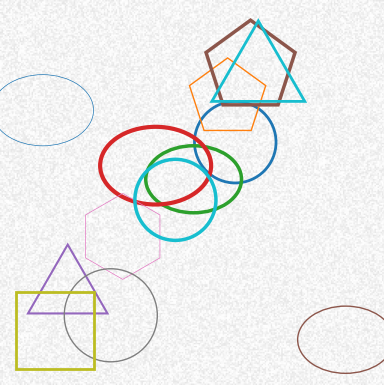[{"shape": "oval", "thickness": 0.5, "radius": 0.66, "center": [0.111, 0.714]}, {"shape": "circle", "thickness": 2, "radius": 0.53, "center": [0.611, 0.631]}, {"shape": "pentagon", "thickness": 1, "radius": 0.52, "center": [0.591, 0.745]}, {"shape": "oval", "thickness": 2.5, "radius": 0.62, "center": [0.503, 0.534]}, {"shape": "oval", "thickness": 3, "radius": 0.72, "center": [0.404, 0.57]}, {"shape": "triangle", "thickness": 1.5, "radius": 0.6, "center": [0.176, 0.245]}, {"shape": "pentagon", "thickness": 2.5, "radius": 0.61, "center": [0.651, 0.826]}, {"shape": "oval", "thickness": 1, "radius": 0.62, "center": [0.898, 0.118]}, {"shape": "hexagon", "thickness": 0.5, "radius": 0.56, "center": [0.319, 0.386]}, {"shape": "circle", "thickness": 1, "radius": 0.6, "center": [0.288, 0.181]}, {"shape": "square", "thickness": 2, "radius": 0.5, "center": [0.144, 0.142]}, {"shape": "triangle", "thickness": 2, "radius": 0.7, "center": [0.671, 0.806]}, {"shape": "circle", "thickness": 2.5, "radius": 0.53, "center": [0.456, 0.481]}]